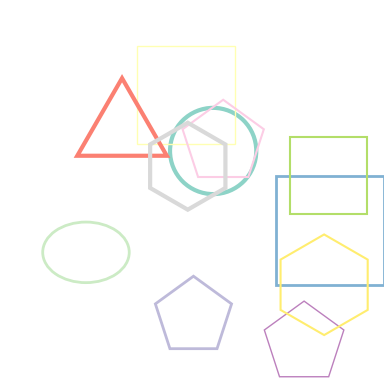[{"shape": "circle", "thickness": 3, "radius": 0.56, "center": [0.554, 0.608]}, {"shape": "square", "thickness": 1, "radius": 0.64, "center": [0.483, 0.753]}, {"shape": "pentagon", "thickness": 2, "radius": 0.52, "center": [0.503, 0.179]}, {"shape": "triangle", "thickness": 3, "radius": 0.67, "center": [0.317, 0.663]}, {"shape": "square", "thickness": 2, "radius": 0.7, "center": [0.858, 0.401]}, {"shape": "square", "thickness": 1.5, "radius": 0.5, "center": [0.854, 0.545]}, {"shape": "pentagon", "thickness": 1.5, "radius": 0.55, "center": [0.58, 0.63]}, {"shape": "hexagon", "thickness": 3, "radius": 0.56, "center": [0.488, 0.568]}, {"shape": "pentagon", "thickness": 1, "radius": 0.54, "center": [0.79, 0.109]}, {"shape": "oval", "thickness": 2, "radius": 0.56, "center": [0.223, 0.345]}, {"shape": "hexagon", "thickness": 1.5, "radius": 0.65, "center": [0.842, 0.26]}]